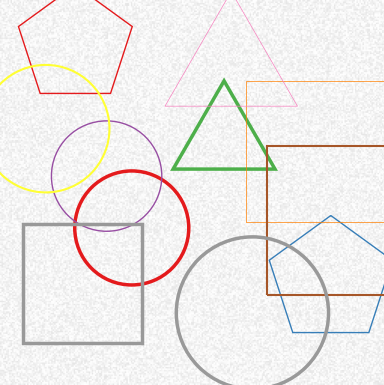[{"shape": "pentagon", "thickness": 1, "radius": 0.78, "center": [0.196, 0.883]}, {"shape": "circle", "thickness": 2.5, "radius": 0.74, "center": [0.342, 0.408]}, {"shape": "pentagon", "thickness": 1, "radius": 0.84, "center": [0.859, 0.272]}, {"shape": "triangle", "thickness": 2.5, "radius": 0.76, "center": [0.582, 0.637]}, {"shape": "circle", "thickness": 1, "radius": 0.72, "center": [0.277, 0.543]}, {"shape": "square", "thickness": 0.5, "radius": 0.91, "center": [0.823, 0.606]}, {"shape": "circle", "thickness": 1.5, "radius": 0.83, "center": [0.119, 0.666]}, {"shape": "square", "thickness": 1.5, "radius": 0.96, "center": [0.887, 0.427]}, {"shape": "triangle", "thickness": 0.5, "radius": 0.99, "center": [0.601, 0.824]}, {"shape": "circle", "thickness": 2.5, "radius": 0.99, "center": [0.656, 0.187]}, {"shape": "square", "thickness": 2.5, "radius": 0.77, "center": [0.213, 0.263]}]